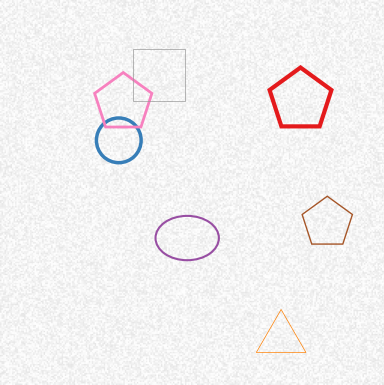[{"shape": "pentagon", "thickness": 3, "radius": 0.42, "center": [0.781, 0.74]}, {"shape": "circle", "thickness": 2.5, "radius": 0.29, "center": [0.309, 0.635]}, {"shape": "oval", "thickness": 1.5, "radius": 0.41, "center": [0.486, 0.382]}, {"shape": "triangle", "thickness": 0.5, "radius": 0.37, "center": [0.73, 0.122]}, {"shape": "pentagon", "thickness": 1, "radius": 0.34, "center": [0.85, 0.422]}, {"shape": "pentagon", "thickness": 2, "radius": 0.39, "center": [0.32, 0.733]}, {"shape": "square", "thickness": 0.5, "radius": 0.34, "center": [0.413, 0.805]}]